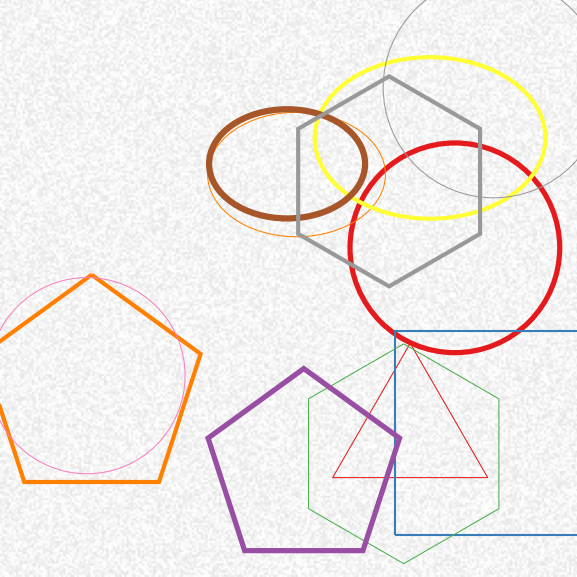[{"shape": "triangle", "thickness": 0.5, "radius": 0.78, "center": [0.71, 0.25]}, {"shape": "circle", "thickness": 2.5, "radius": 0.91, "center": [0.788, 0.57]}, {"shape": "square", "thickness": 1, "radius": 0.88, "center": [0.861, 0.249]}, {"shape": "hexagon", "thickness": 0.5, "radius": 0.95, "center": [0.699, 0.213]}, {"shape": "pentagon", "thickness": 2.5, "radius": 0.87, "center": [0.526, 0.187]}, {"shape": "oval", "thickness": 0.5, "radius": 0.77, "center": [0.513, 0.697]}, {"shape": "pentagon", "thickness": 2, "radius": 0.99, "center": [0.159, 0.325]}, {"shape": "oval", "thickness": 2, "radius": 1.0, "center": [0.745, 0.76]}, {"shape": "oval", "thickness": 3, "radius": 0.68, "center": [0.497, 0.715]}, {"shape": "circle", "thickness": 0.5, "radius": 0.85, "center": [0.151, 0.349]}, {"shape": "hexagon", "thickness": 2, "radius": 0.91, "center": [0.674, 0.685]}, {"shape": "circle", "thickness": 0.5, "radius": 0.96, "center": [0.855, 0.848]}]